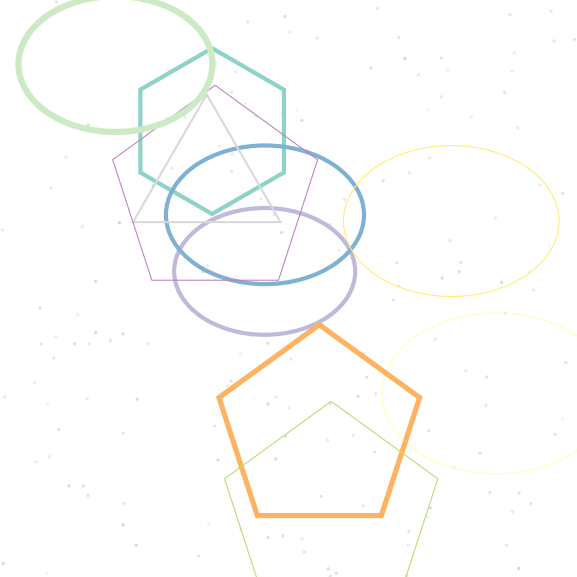[{"shape": "hexagon", "thickness": 2, "radius": 0.72, "center": [0.367, 0.772]}, {"shape": "oval", "thickness": 0.5, "radius": 0.99, "center": [0.86, 0.318]}, {"shape": "oval", "thickness": 2, "radius": 0.78, "center": [0.458, 0.529]}, {"shape": "oval", "thickness": 2, "radius": 0.86, "center": [0.459, 0.627]}, {"shape": "pentagon", "thickness": 2.5, "radius": 0.91, "center": [0.553, 0.254]}, {"shape": "pentagon", "thickness": 0.5, "radius": 0.97, "center": [0.573, 0.11]}, {"shape": "triangle", "thickness": 1, "radius": 0.74, "center": [0.358, 0.688]}, {"shape": "pentagon", "thickness": 0.5, "radius": 0.93, "center": [0.373, 0.665]}, {"shape": "oval", "thickness": 3, "radius": 0.84, "center": [0.2, 0.888]}, {"shape": "oval", "thickness": 0.5, "radius": 0.93, "center": [0.781, 0.616]}]